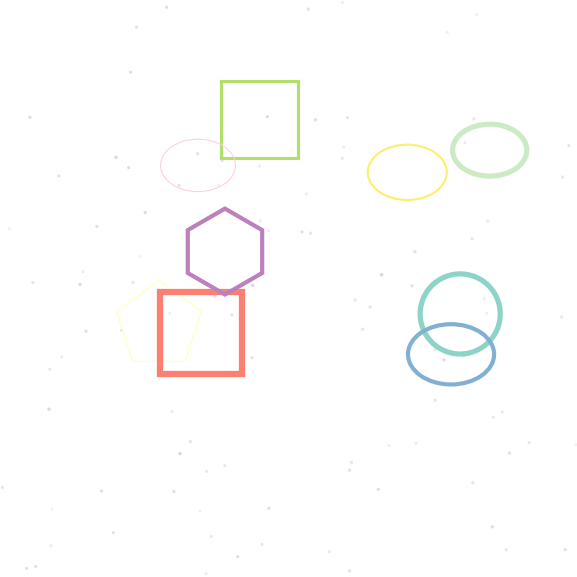[{"shape": "circle", "thickness": 2.5, "radius": 0.35, "center": [0.797, 0.456]}, {"shape": "pentagon", "thickness": 0.5, "radius": 0.39, "center": [0.275, 0.436]}, {"shape": "square", "thickness": 3, "radius": 0.35, "center": [0.348, 0.422]}, {"shape": "oval", "thickness": 2, "radius": 0.37, "center": [0.781, 0.386]}, {"shape": "square", "thickness": 1.5, "radius": 0.33, "center": [0.45, 0.793]}, {"shape": "oval", "thickness": 0.5, "radius": 0.32, "center": [0.343, 0.713]}, {"shape": "hexagon", "thickness": 2, "radius": 0.37, "center": [0.39, 0.564]}, {"shape": "oval", "thickness": 2.5, "radius": 0.32, "center": [0.848, 0.739]}, {"shape": "oval", "thickness": 1, "radius": 0.34, "center": [0.705, 0.701]}]